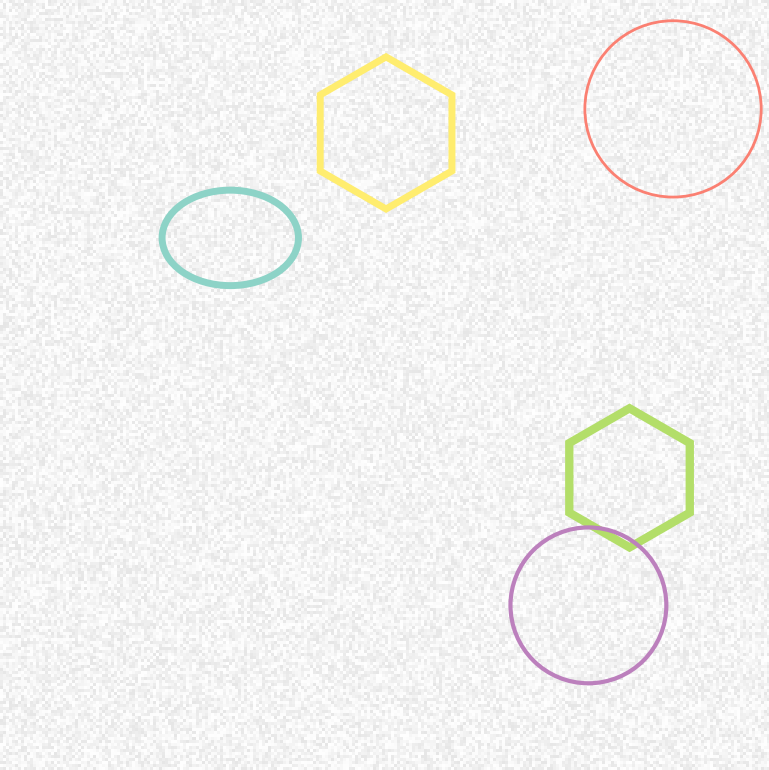[{"shape": "oval", "thickness": 2.5, "radius": 0.44, "center": [0.299, 0.691]}, {"shape": "circle", "thickness": 1, "radius": 0.57, "center": [0.874, 0.859]}, {"shape": "hexagon", "thickness": 3, "radius": 0.45, "center": [0.818, 0.379]}, {"shape": "circle", "thickness": 1.5, "radius": 0.51, "center": [0.764, 0.214]}, {"shape": "hexagon", "thickness": 2.5, "radius": 0.49, "center": [0.501, 0.827]}]